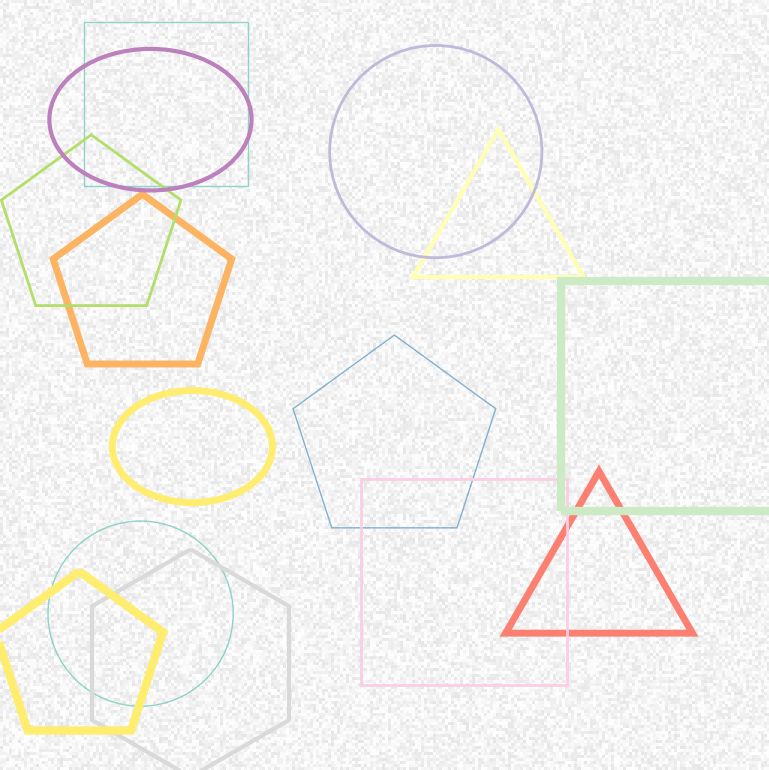[{"shape": "square", "thickness": 0.5, "radius": 0.53, "center": [0.215, 0.865]}, {"shape": "circle", "thickness": 0.5, "radius": 0.6, "center": [0.183, 0.203]}, {"shape": "triangle", "thickness": 1.5, "radius": 0.64, "center": [0.647, 0.704]}, {"shape": "circle", "thickness": 1, "radius": 0.69, "center": [0.566, 0.803]}, {"shape": "triangle", "thickness": 2.5, "radius": 0.7, "center": [0.778, 0.248]}, {"shape": "pentagon", "thickness": 0.5, "radius": 0.69, "center": [0.512, 0.426]}, {"shape": "pentagon", "thickness": 2.5, "radius": 0.61, "center": [0.185, 0.626]}, {"shape": "pentagon", "thickness": 1, "radius": 0.61, "center": [0.118, 0.702]}, {"shape": "square", "thickness": 1, "radius": 0.67, "center": [0.602, 0.244]}, {"shape": "hexagon", "thickness": 1.5, "radius": 0.74, "center": [0.247, 0.139]}, {"shape": "oval", "thickness": 1.5, "radius": 0.66, "center": [0.195, 0.845]}, {"shape": "square", "thickness": 3, "radius": 0.74, "center": [0.877, 0.486]}, {"shape": "pentagon", "thickness": 3, "radius": 0.57, "center": [0.103, 0.144]}, {"shape": "oval", "thickness": 2.5, "radius": 0.52, "center": [0.25, 0.42]}]